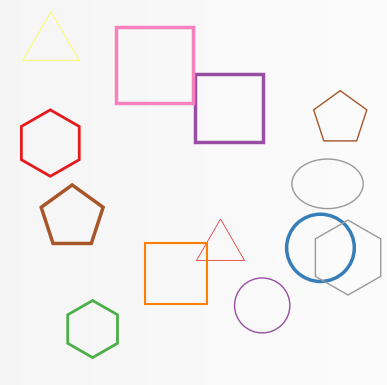[{"shape": "triangle", "thickness": 0.5, "radius": 0.36, "center": [0.569, 0.359]}, {"shape": "hexagon", "thickness": 2, "radius": 0.43, "center": [0.13, 0.628]}, {"shape": "circle", "thickness": 2.5, "radius": 0.44, "center": [0.827, 0.356]}, {"shape": "hexagon", "thickness": 2, "radius": 0.37, "center": [0.239, 0.145]}, {"shape": "circle", "thickness": 1, "radius": 0.36, "center": [0.677, 0.207]}, {"shape": "square", "thickness": 2.5, "radius": 0.44, "center": [0.591, 0.72]}, {"shape": "square", "thickness": 1.5, "radius": 0.4, "center": [0.455, 0.29]}, {"shape": "triangle", "thickness": 0.5, "radius": 0.42, "center": [0.131, 0.885]}, {"shape": "pentagon", "thickness": 2.5, "radius": 0.42, "center": [0.186, 0.436]}, {"shape": "pentagon", "thickness": 1, "radius": 0.36, "center": [0.878, 0.692]}, {"shape": "square", "thickness": 2.5, "radius": 0.49, "center": [0.399, 0.83]}, {"shape": "hexagon", "thickness": 1, "radius": 0.49, "center": [0.898, 0.331]}, {"shape": "oval", "thickness": 1, "radius": 0.46, "center": [0.845, 0.523]}]